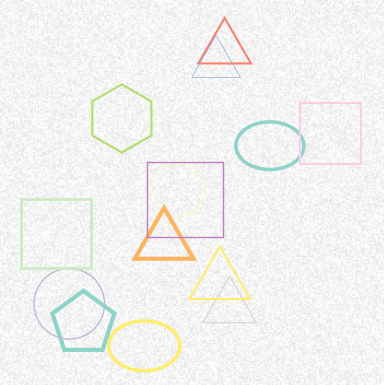[{"shape": "pentagon", "thickness": 3, "radius": 0.42, "center": [0.217, 0.16]}, {"shape": "oval", "thickness": 2.5, "radius": 0.44, "center": [0.701, 0.621]}, {"shape": "circle", "thickness": 0.5, "radius": 0.35, "center": [0.462, 0.506]}, {"shape": "circle", "thickness": 1, "radius": 0.46, "center": [0.18, 0.211]}, {"shape": "triangle", "thickness": 1.5, "radius": 0.39, "center": [0.583, 0.875]}, {"shape": "triangle", "thickness": 0.5, "radius": 0.36, "center": [0.561, 0.836]}, {"shape": "triangle", "thickness": 3, "radius": 0.44, "center": [0.426, 0.372]}, {"shape": "hexagon", "thickness": 1.5, "radius": 0.44, "center": [0.316, 0.692]}, {"shape": "square", "thickness": 1.5, "radius": 0.4, "center": [0.859, 0.654]}, {"shape": "triangle", "thickness": 1, "radius": 0.4, "center": [0.596, 0.202]}, {"shape": "square", "thickness": 1, "radius": 0.49, "center": [0.481, 0.482]}, {"shape": "square", "thickness": 2, "radius": 0.45, "center": [0.145, 0.394]}, {"shape": "oval", "thickness": 2.5, "radius": 0.46, "center": [0.375, 0.102]}, {"shape": "triangle", "thickness": 1.5, "radius": 0.46, "center": [0.571, 0.269]}]